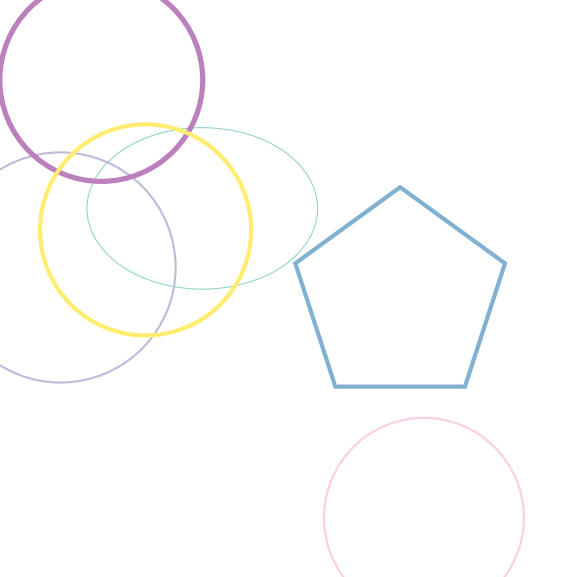[{"shape": "oval", "thickness": 0.5, "radius": 1.0, "center": [0.35, 0.638]}, {"shape": "circle", "thickness": 1, "radius": 1.0, "center": [0.105, 0.536]}, {"shape": "pentagon", "thickness": 2, "radius": 0.95, "center": [0.693, 0.484]}, {"shape": "circle", "thickness": 1, "radius": 0.87, "center": [0.734, 0.103]}, {"shape": "circle", "thickness": 2.5, "radius": 0.88, "center": [0.175, 0.861]}, {"shape": "circle", "thickness": 2, "radius": 0.91, "center": [0.252, 0.601]}]